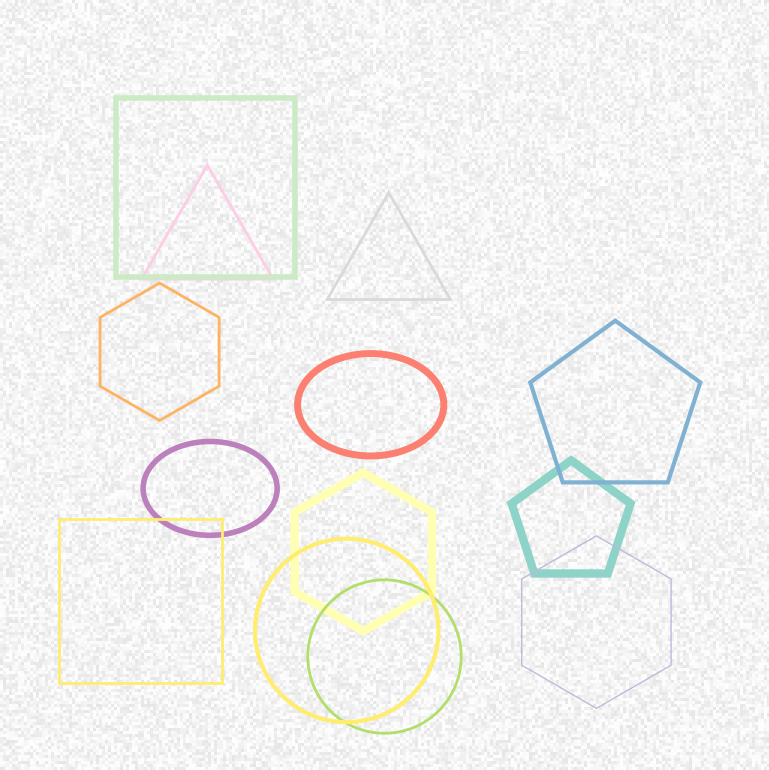[{"shape": "pentagon", "thickness": 3, "radius": 0.41, "center": [0.742, 0.321]}, {"shape": "hexagon", "thickness": 3, "radius": 0.51, "center": [0.472, 0.283]}, {"shape": "hexagon", "thickness": 0.5, "radius": 0.56, "center": [0.775, 0.192]}, {"shape": "oval", "thickness": 2.5, "radius": 0.47, "center": [0.481, 0.474]}, {"shape": "pentagon", "thickness": 1.5, "radius": 0.58, "center": [0.799, 0.467]}, {"shape": "hexagon", "thickness": 1, "radius": 0.45, "center": [0.207, 0.543]}, {"shape": "circle", "thickness": 1, "radius": 0.5, "center": [0.499, 0.147]}, {"shape": "triangle", "thickness": 1, "radius": 0.49, "center": [0.269, 0.687]}, {"shape": "triangle", "thickness": 1, "radius": 0.46, "center": [0.505, 0.657]}, {"shape": "oval", "thickness": 2, "radius": 0.44, "center": [0.273, 0.366]}, {"shape": "square", "thickness": 2, "radius": 0.58, "center": [0.267, 0.756]}, {"shape": "square", "thickness": 1, "radius": 0.53, "center": [0.182, 0.219]}, {"shape": "circle", "thickness": 1.5, "radius": 0.6, "center": [0.45, 0.181]}]